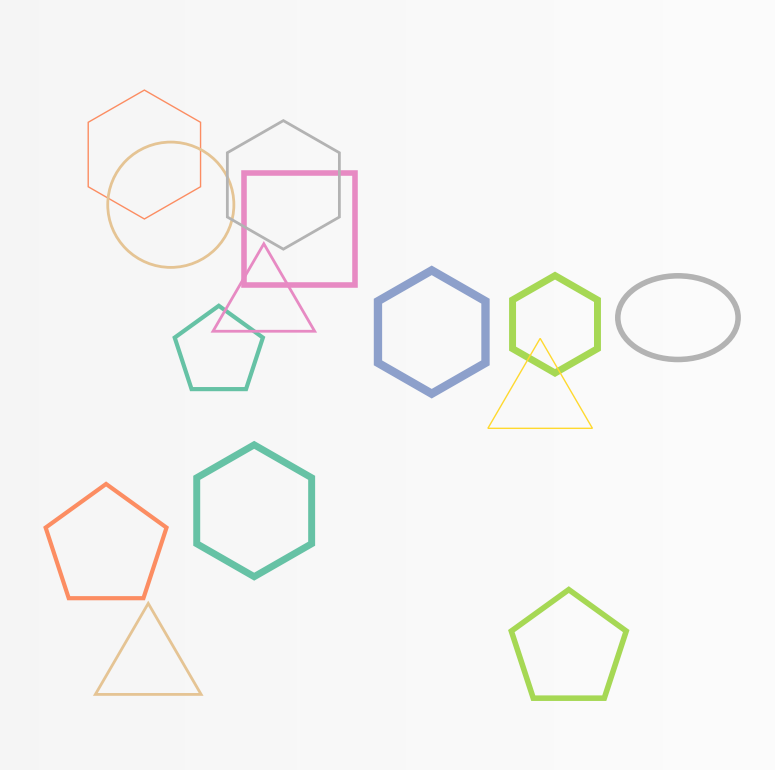[{"shape": "pentagon", "thickness": 1.5, "radius": 0.3, "center": [0.282, 0.543]}, {"shape": "hexagon", "thickness": 2.5, "radius": 0.43, "center": [0.328, 0.337]}, {"shape": "pentagon", "thickness": 1.5, "radius": 0.41, "center": [0.137, 0.289]}, {"shape": "hexagon", "thickness": 0.5, "radius": 0.42, "center": [0.186, 0.799]}, {"shape": "hexagon", "thickness": 3, "radius": 0.4, "center": [0.557, 0.569]}, {"shape": "triangle", "thickness": 1, "radius": 0.38, "center": [0.34, 0.608]}, {"shape": "square", "thickness": 2, "radius": 0.36, "center": [0.386, 0.703]}, {"shape": "hexagon", "thickness": 2.5, "radius": 0.32, "center": [0.716, 0.579]}, {"shape": "pentagon", "thickness": 2, "radius": 0.39, "center": [0.734, 0.156]}, {"shape": "triangle", "thickness": 0.5, "radius": 0.39, "center": [0.697, 0.483]}, {"shape": "circle", "thickness": 1, "radius": 0.41, "center": [0.22, 0.734]}, {"shape": "triangle", "thickness": 1, "radius": 0.39, "center": [0.191, 0.138]}, {"shape": "oval", "thickness": 2, "radius": 0.39, "center": [0.875, 0.587]}, {"shape": "hexagon", "thickness": 1, "radius": 0.42, "center": [0.366, 0.76]}]